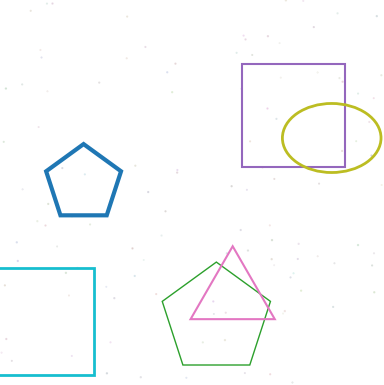[{"shape": "pentagon", "thickness": 3, "radius": 0.51, "center": [0.217, 0.523]}, {"shape": "pentagon", "thickness": 1, "radius": 0.74, "center": [0.562, 0.171]}, {"shape": "square", "thickness": 1.5, "radius": 0.67, "center": [0.763, 0.7]}, {"shape": "triangle", "thickness": 1.5, "radius": 0.63, "center": [0.604, 0.234]}, {"shape": "oval", "thickness": 2, "radius": 0.64, "center": [0.862, 0.642]}, {"shape": "square", "thickness": 2, "radius": 0.69, "center": [0.105, 0.165]}]